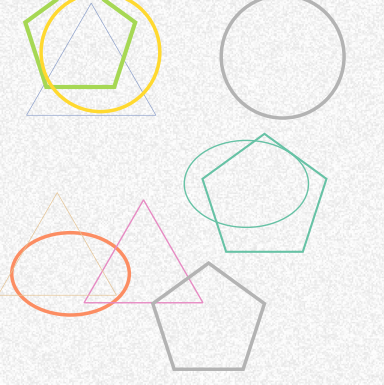[{"shape": "pentagon", "thickness": 1.5, "radius": 0.85, "center": [0.687, 0.483]}, {"shape": "oval", "thickness": 1, "radius": 0.81, "center": [0.64, 0.522]}, {"shape": "oval", "thickness": 2.5, "radius": 0.76, "center": [0.183, 0.289]}, {"shape": "triangle", "thickness": 0.5, "radius": 0.97, "center": [0.237, 0.798]}, {"shape": "triangle", "thickness": 1, "radius": 0.89, "center": [0.373, 0.303]}, {"shape": "pentagon", "thickness": 3, "radius": 0.75, "center": [0.208, 0.895]}, {"shape": "circle", "thickness": 2.5, "radius": 0.77, "center": [0.261, 0.864]}, {"shape": "triangle", "thickness": 0.5, "radius": 0.89, "center": [0.149, 0.322]}, {"shape": "pentagon", "thickness": 2.5, "radius": 0.76, "center": [0.542, 0.164]}, {"shape": "circle", "thickness": 2.5, "radius": 0.8, "center": [0.734, 0.853]}]